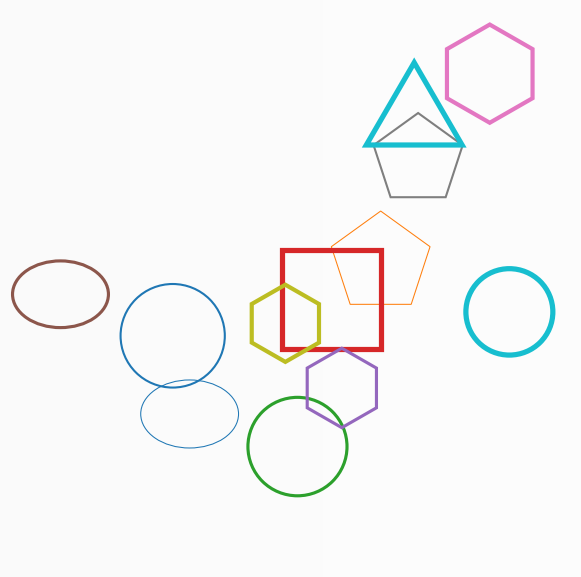[{"shape": "circle", "thickness": 1, "radius": 0.45, "center": [0.297, 0.418]}, {"shape": "oval", "thickness": 0.5, "radius": 0.42, "center": [0.326, 0.282]}, {"shape": "pentagon", "thickness": 0.5, "radius": 0.45, "center": [0.655, 0.544]}, {"shape": "circle", "thickness": 1.5, "radius": 0.43, "center": [0.512, 0.226]}, {"shape": "square", "thickness": 2.5, "radius": 0.43, "center": [0.57, 0.481]}, {"shape": "hexagon", "thickness": 1.5, "radius": 0.34, "center": [0.588, 0.327]}, {"shape": "oval", "thickness": 1.5, "radius": 0.41, "center": [0.104, 0.49]}, {"shape": "hexagon", "thickness": 2, "radius": 0.43, "center": [0.843, 0.872]}, {"shape": "pentagon", "thickness": 1, "radius": 0.4, "center": [0.719, 0.723]}, {"shape": "hexagon", "thickness": 2, "radius": 0.33, "center": [0.491, 0.439]}, {"shape": "circle", "thickness": 2.5, "radius": 0.37, "center": [0.876, 0.459]}, {"shape": "triangle", "thickness": 2.5, "radius": 0.48, "center": [0.713, 0.796]}]